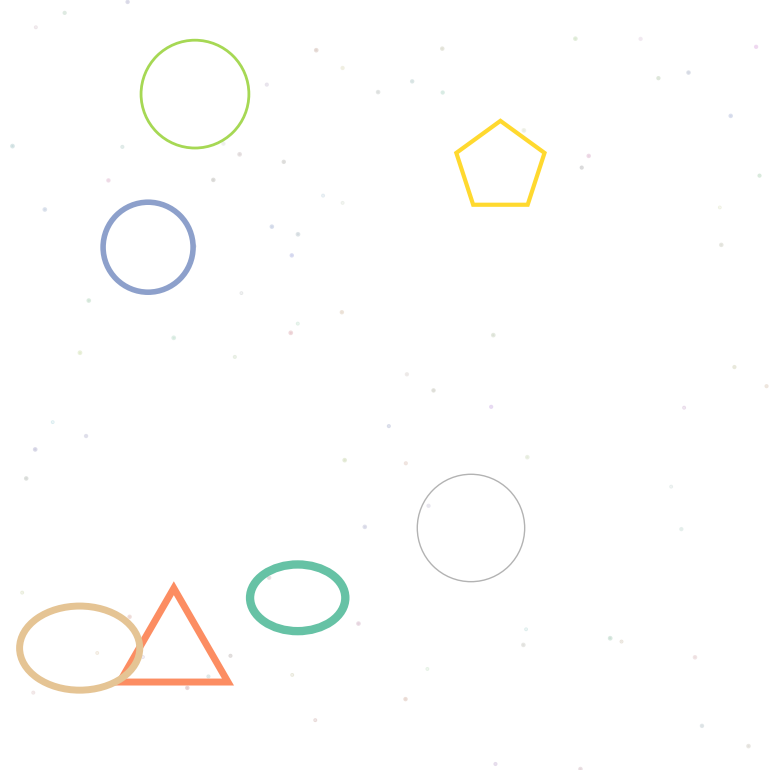[{"shape": "oval", "thickness": 3, "radius": 0.31, "center": [0.387, 0.224]}, {"shape": "triangle", "thickness": 2.5, "radius": 0.41, "center": [0.226, 0.155]}, {"shape": "circle", "thickness": 2, "radius": 0.29, "center": [0.192, 0.679]}, {"shape": "circle", "thickness": 1, "radius": 0.35, "center": [0.253, 0.878]}, {"shape": "pentagon", "thickness": 1.5, "radius": 0.3, "center": [0.65, 0.783]}, {"shape": "oval", "thickness": 2.5, "radius": 0.39, "center": [0.103, 0.158]}, {"shape": "circle", "thickness": 0.5, "radius": 0.35, "center": [0.612, 0.314]}]